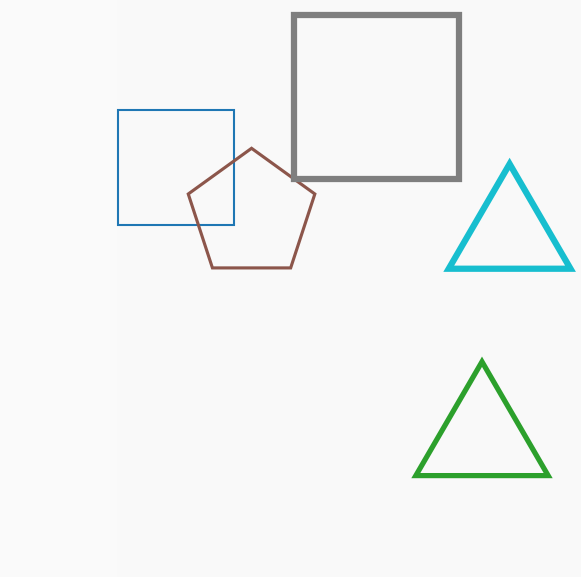[{"shape": "square", "thickness": 1, "radius": 0.5, "center": [0.303, 0.709]}, {"shape": "triangle", "thickness": 2.5, "radius": 0.66, "center": [0.829, 0.241]}, {"shape": "pentagon", "thickness": 1.5, "radius": 0.57, "center": [0.433, 0.628]}, {"shape": "square", "thickness": 3, "radius": 0.71, "center": [0.647, 0.831]}, {"shape": "triangle", "thickness": 3, "radius": 0.6, "center": [0.877, 0.594]}]